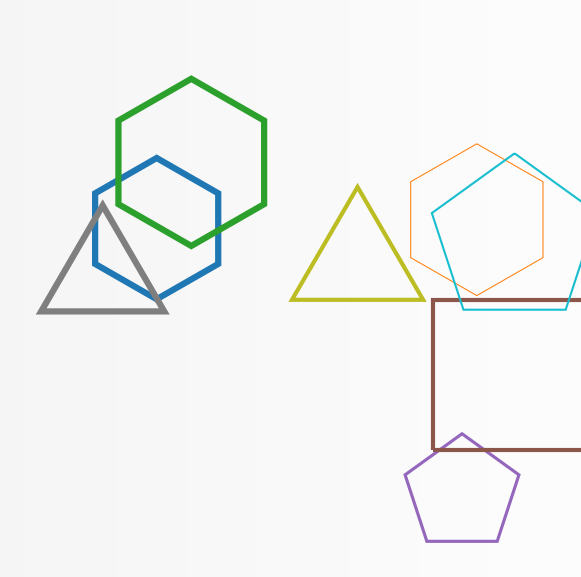[{"shape": "hexagon", "thickness": 3, "radius": 0.61, "center": [0.27, 0.603]}, {"shape": "hexagon", "thickness": 0.5, "radius": 0.66, "center": [0.82, 0.619]}, {"shape": "hexagon", "thickness": 3, "radius": 0.72, "center": [0.329, 0.718]}, {"shape": "pentagon", "thickness": 1.5, "radius": 0.51, "center": [0.795, 0.145]}, {"shape": "square", "thickness": 2, "radius": 0.65, "center": [0.875, 0.35]}, {"shape": "triangle", "thickness": 3, "radius": 0.61, "center": [0.177, 0.521]}, {"shape": "triangle", "thickness": 2, "radius": 0.65, "center": [0.615, 0.545]}, {"shape": "pentagon", "thickness": 1, "radius": 0.75, "center": [0.885, 0.584]}]